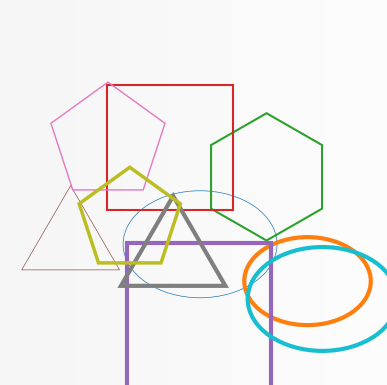[{"shape": "oval", "thickness": 0.5, "radius": 0.99, "center": [0.516, 0.366]}, {"shape": "oval", "thickness": 3, "radius": 0.82, "center": [0.794, 0.27]}, {"shape": "hexagon", "thickness": 1.5, "radius": 0.83, "center": [0.688, 0.541]}, {"shape": "square", "thickness": 1.5, "radius": 0.81, "center": [0.438, 0.618]}, {"shape": "square", "thickness": 3, "radius": 0.93, "center": [0.513, 0.183]}, {"shape": "triangle", "thickness": 0.5, "radius": 0.73, "center": [0.182, 0.372]}, {"shape": "pentagon", "thickness": 1, "radius": 0.77, "center": [0.279, 0.632]}, {"shape": "triangle", "thickness": 3, "radius": 0.78, "center": [0.447, 0.335]}, {"shape": "pentagon", "thickness": 2.5, "radius": 0.69, "center": [0.335, 0.428]}, {"shape": "oval", "thickness": 3, "radius": 0.96, "center": [0.832, 0.223]}]